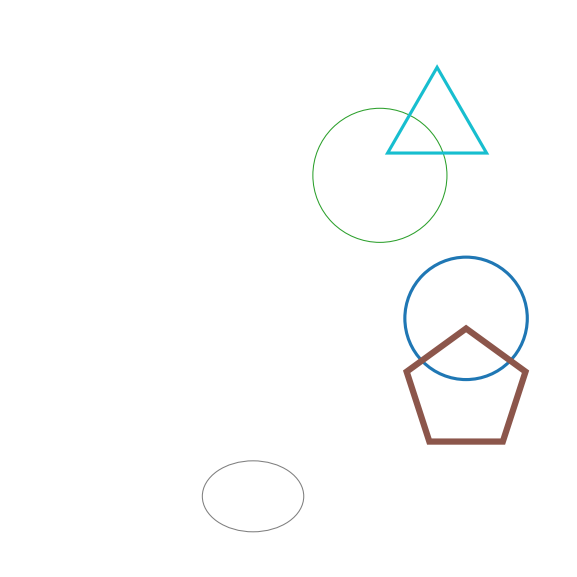[{"shape": "circle", "thickness": 1.5, "radius": 0.53, "center": [0.807, 0.448]}, {"shape": "circle", "thickness": 0.5, "radius": 0.58, "center": [0.658, 0.696]}, {"shape": "pentagon", "thickness": 3, "radius": 0.54, "center": [0.807, 0.322]}, {"shape": "oval", "thickness": 0.5, "radius": 0.44, "center": [0.438, 0.14]}, {"shape": "triangle", "thickness": 1.5, "radius": 0.49, "center": [0.757, 0.784]}]